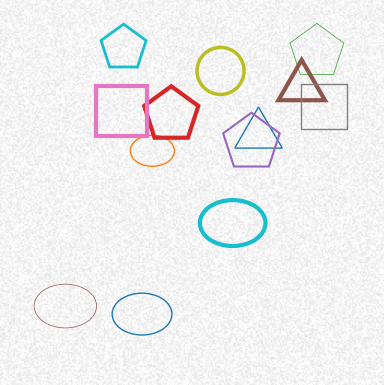[{"shape": "oval", "thickness": 1, "radius": 0.39, "center": [0.369, 0.184]}, {"shape": "triangle", "thickness": 1, "radius": 0.36, "center": [0.671, 0.651]}, {"shape": "oval", "thickness": 1, "radius": 0.29, "center": [0.396, 0.608]}, {"shape": "pentagon", "thickness": 0.5, "radius": 0.37, "center": [0.823, 0.866]}, {"shape": "pentagon", "thickness": 3, "radius": 0.37, "center": [0.445, 0.702]}, {"shape": "pentagon", "thickness": 1.5, "radius": 0.39, "center": [0.653, 0.63]}, {"shape": "triangle", "thickness": 3, "radius": 0.35, "center": [0.784, 0.775]}, {"shape": "oval", "thickness": 0.5, "radius": 0.41, "center": [0.17, 0.205]}, {"shape": "square", "thickness": 3, "radius": 0.33, "center": [0.315, 0.711]}, {"shape": "square", "thickness": 1, "radius": 0.3, "center": [0.842, 0.723]}, {"shape": "circle", "thickness": 2.5, "radius": 0.31, "center": [0.573, 0.816]}, {"shape": "oval", "thickness": 3, "radius": 0.43, "center": [0.604, 0.421]}, {"shape": "pentagon", "thickness": 2, "radius": 0.31, "center": [0.321, 0.876]}]